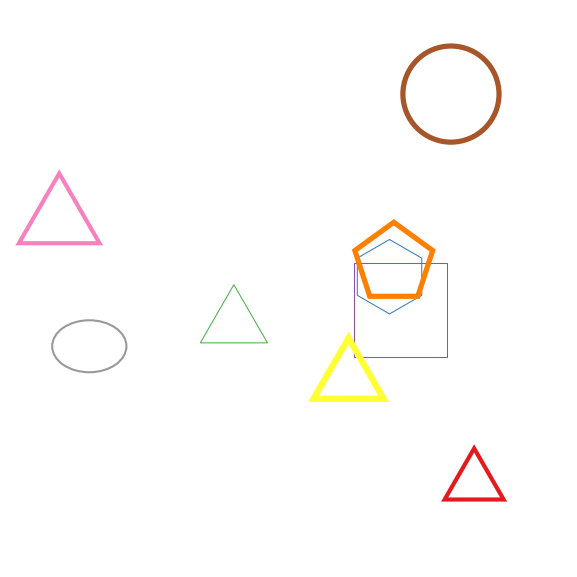[{"shape": "triangle", "thickness": 2, "radius": 0.29, "center": [0.821, 0.164]}, {"shape": "hexagon", "thickness": 0.5, "radius": 0.32, "center": [0.675, 0.52]}, {"shape": "triangle", "thickness": 0.5, "radius": 0.34, "center": [0.405, 0.439]}, {"shape": "square", "thickness": 0.5, "radius": 0.41, "center": [0.694, 0.463]}, {"shape": "pentagon", "thickness": 2.5, "radius": 0.35, "center": [0.682, 0.543]}, {"shape": "triangle", "thickness": 3, "radius": 0.35, "center": [0.604, 0.344]}, {"shape": "circle", "thickness": 2.5, "radius": 0.42, "center": [0.781, 0.836]}, {"shape": "triangle", "thickness": 2, "radius": 0.4, "center": [0.103, 0.618]}, {"shape": "oval", "thickness": 1, "radius": 0.32, "center": [0.155, 0.4]}]